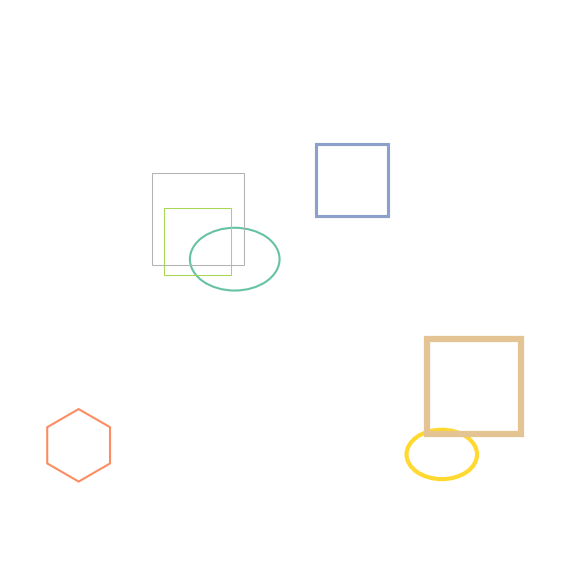[{"shape": "oval", "thickness": 1, "radius": 0.39, "center": [0.406, 0.55]}, {"shape": "hexagon", "thickness": 1, "radius": 0.31, "center": [0.136, 0.228]}, {"shape": "square", "thickness": 1.5, "radius": 0.31, "center": [0.61, 0.687]}, {"shape": "square", "thickness": 0.5, "radius": 0.29, "center": [0.342, 0.581]}, {"shape": "oval", "thickness": 2, "radius": 0.31, "center": [0.765, 0.212]}, {"shape": "square", "thickness": 3, "radius": 0.41, "center": [0.821, 0.33]}, {"shape": "square", "thickness": 0.5, "radius": 0.4, "center": [0.343, 0.62]}]